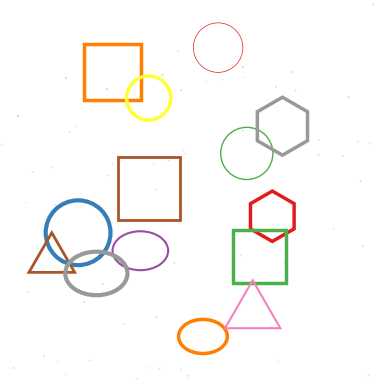[{"shape": "circle", "thickness": 0.5, "radius": 0.32, "center": [0.567, 0.876]}, {"shape": "hexagon", "thickness": 2.5, "radius": 0.33, "center": [0.707, 0.438]}, {"shape": "circle", "thickness": 3, "radius": 0.42, "center": [0.203, 0.396]}, {"shape": "square", "thickness": 2.5, "radius": 0.34, "center": [0.673, 0.333]}, {"shape": "circle", "thickness": 1, "radius": 0.34, "center": [0.641, 0.601]}, {"shape": "oval", "thickness": 1.5, "radius": 0.36, "center": [0.365, 0.349]}, {"shape": "oval", "thickness": 2.5, "radius": 0.32, "center": [0.527, 0.126]}, {"shape": "square", "thickness": 2.5, "radius": 0.36, "center": [0.292, 0.813]}, {"shape": "circle", "thickness": 2.5, "radius": 0.29, "center": [0.386, 0.745]}, {"shape": "square", "thickness": 2, "radius": 0.41, "center": [0.387, 0.511]}, {"shape": "triangle", "thickness": 2, "radius": 0.34, "center": [0.135, 0.327]}, {"shape": "triangle", "thickness": 1.5, "radius": 0.41, "center": [0.656, 0.189]}, {"shape": "hexagon", "thickness": 2.5, "radius": 0.38, "center": [0.734, 0.672]}, {"shape": "oval", "thickness": 3, "radius": 0.4, "center": [0.25, 0.29]}]